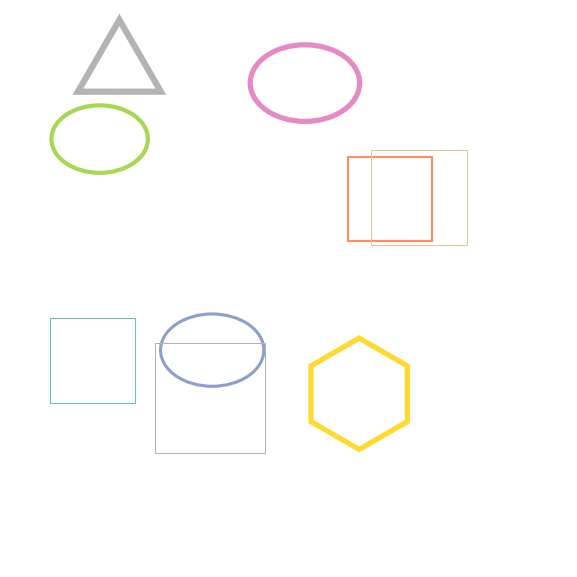[{"shape": "square", "thickness": 0.5, "radius": 0.37, "center": [0.16, 0.375]}, {"shape": "square", "thickness": 1, "radius": 0.36, "center": [0.675, 0.654]}, {"shape": "oval", "thickness": 1.5, "radius": 0.45, "center": [0.367, 0.393]}, {"shape": "oval", "thickness": 2.5, "radius": 0.47, "center": [0.528, 0.855]}, {"shape": "oval", "thickness": 2, "radius": 0.42, "center": [0.173, 0.758]}, {"shape": "hexagon", "thickness": 2.5, "radius": 0.48, "center": [0.622, 0.317]}, {"shape": "square", "thickness": 0.5, "radius": 0.42, "center": [0.725, 0.657]}, {"shape": "square", "thickness": 0.5, "radius": 0.48, "center": [0.364, 0.31]}, {"shape": "triangle", "thickness": 3, "radius": 0.41, "center": [0.207, 0.882]}]